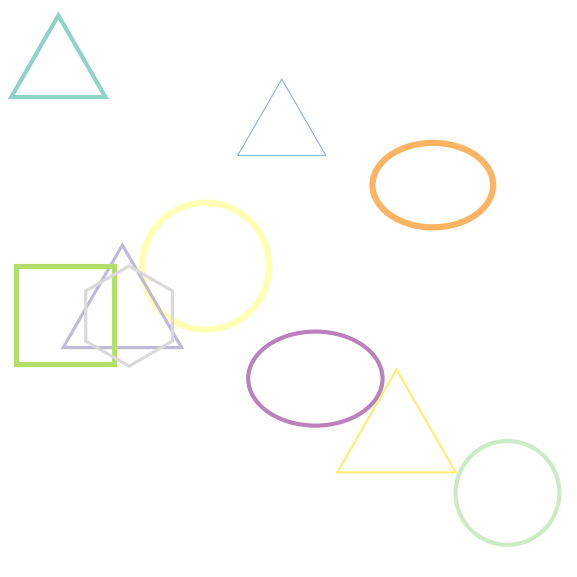[{"shape": "triangle", "thickness": 2, "radius": 0.47, "center": [0.101, 0.878]}, {"shape": "circle", "thickness": 3, "radius": 0.55, "center": [0.356, 0.538]}, {"shape": "triangle", "thickness": 1.5, "radius": 0.59, "center": [0.212, 0.456]}, {"shape": "triangle", "thickness": 0.5, "radius": 0.44, "center": [0.488, 0.774]}, {"shape": "oval", "thickness": 3, "radius": 0.52, "center": [0.749, 0.679]}, {"shape": "square", "thickness": 2.5, "radius": 0.42, "center": [0.112, 0.454]}, {"shape": "hexagon", "thickness": 1.5, "radius": 0.43, "center": [0.224, 0.452]}, {"shape": "oval", "thickness": 2, "radius": 0.58, "center": [0.546, 0.344]}, {"shape": "circle", "thickness": 2, "radius": 0.45, "center": [0.879, 0.146]}, {"shape": "triangle", "thickness": 1, "radius": 0.59, "center": [0.687, 0.241]}]